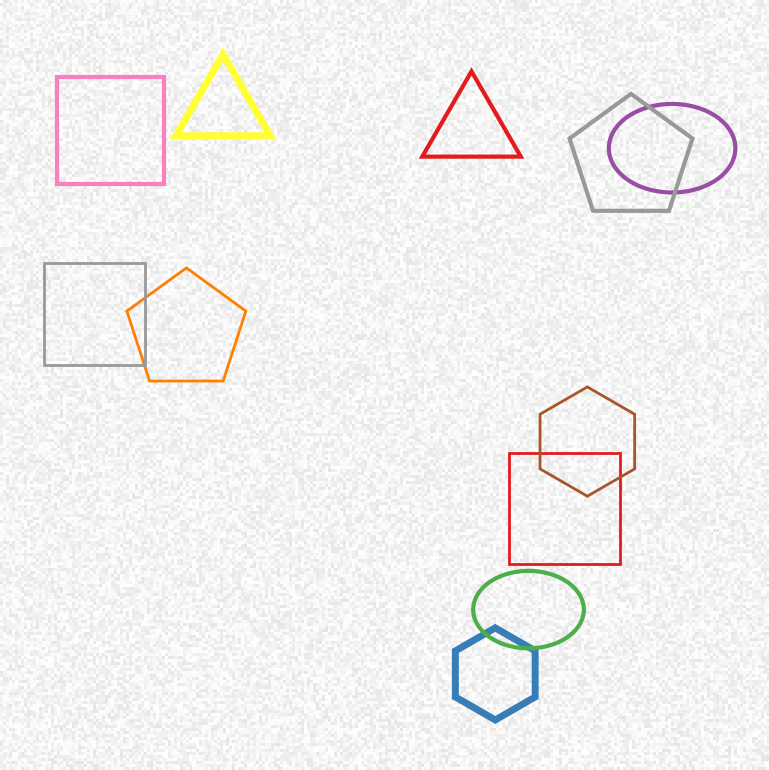[{"shape": "triangle", "thickness": 1.5, "radius": 0.37, "center": [0.612, 0.834]}, {"shape": "square", "thickness": 1, "radius": 0.36, "center": [0.733, 0.339]}, {"shape": "hexagon", "thickness": 2.5, "radius": 0.3, "center": [0.643, 0.125]}, {"shape": "oval", "thickness": 1.5, "radius": 0.36, "center": [0.686, 0.208]}, {"shape": "oval", "thickness": 1.5, "radius": 0.41, "center": [0.873, 0.808]}, {"shape": "pentagon", "thickness": 1, "radius": 0.41, "center": [0.242, 0.571]}, {"shape": "triangle", "thickness": 2.5, "radius": 0.35, "center": [0.29, 0.859]}, {"shape": "hexagon", "thickness": 1, "radius": 0.35, "center": [0.763, 0.427]}, {"shape": "square", "thickness": 1.5, "radius": 0.35, "center": [0.143, 0.831]}, {"shape": "square", "thickness": 1, "radius": 0.33, "center": [0.123, 0.592]}, {"shape": "pentagon", "thickness": 1.5, "radius": 0.42, "center": [0.819, 0.794]}]